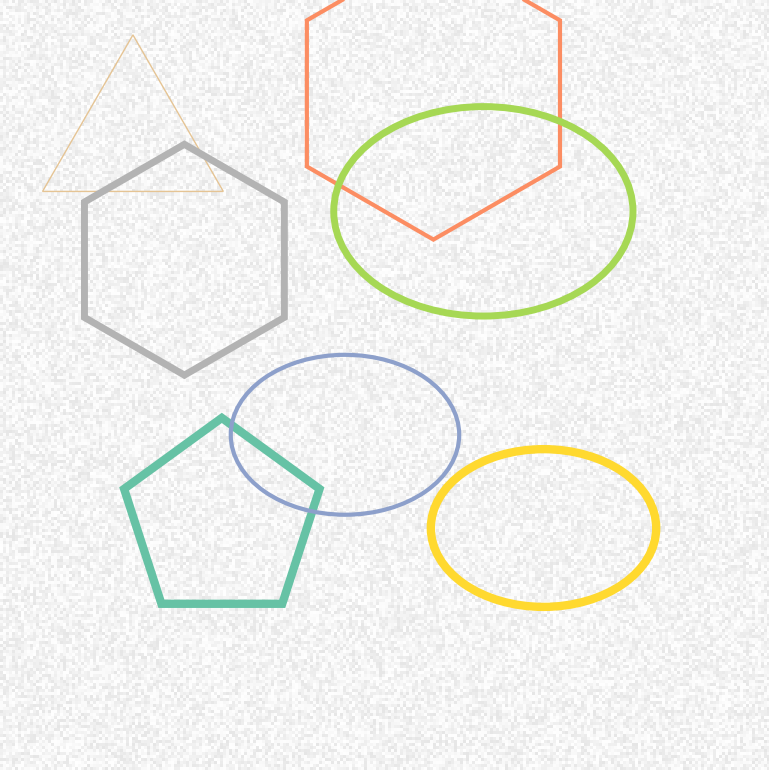[{"shape": "pentagon", "thickness": 3, "radius": 0.67, "center": [0.288, 0.324]}, {"shape": "hexagon", "thickness": 1.5, "radius": 0.95, "center": [0.563, 0.879]}, {"shape": "oval", "thickness": 1.5, "radius": 0.74, "center": [0.448, 0.435]}, {"shape": "oval", "thickness": 2.5, "radius": 0.97, "center": [0.628, 0.726]}, {"shape": "oval", "thickness": 3, "radius": 0.73, "center": [0.706, 0.314]}, {"shape": "triangle", "thickness": 0.5, "radius": 0.68, "center": [0.173, 0.819]}, {"shape": "hexagon", "thickness": 2.5, "radius": 0.75, "center": [0.239, 0.663]}]